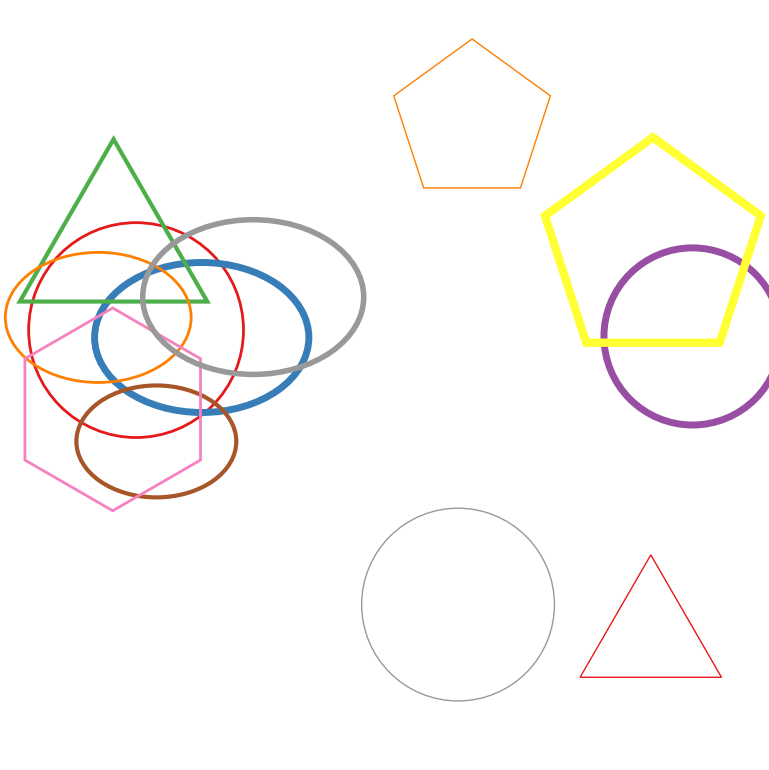[{"shape": "circle", "thickness": 1, "radius": 0.7, "center": [0.177, 0.571]}, {"shape": "triangle", "thickness": 0.5, "radius": 0.53, "center": [0.845, 0.173]}, {"shape": "oval", "thickness": 2.5, "radius": 0.7, "center": [0.262, 0.562]}, {"shape": "triangle", "thickness": 1.5, "radius": 0.7, "center": [0.147, 0.679]}, {"shape": "circle", "thickness": 2.5, "radius": 0.58, "center": [0.899, 0.563]}, {"shape": "pentagon", "thickness": 0.5, "radius": 0.53, "center": [0.613, 0.842]}, {"shape": "oval", "thickness": 1, "radius": 0.6, "center": [0.128, 0.588]}, {"shape": "pentagon", "thickness": 3, "radius": 0.74, "center": [0.848, 0.674]}, {"shape": "oval", "thickness": 1.5, "radius": 0.52, "center": [0.203, 0.427]}, {"shape": "hexagon", "thickness": 1, "radius": 0.66, "center": [0.146, 0.468]}, {"shape": "oval", "thickness": 2, "radius": 0.72, "center": [0.329, 0.614]}, {"shape": "circle", "thickness": 0.5, "radius": 0.63, "center": [0.595, 0.215]}]